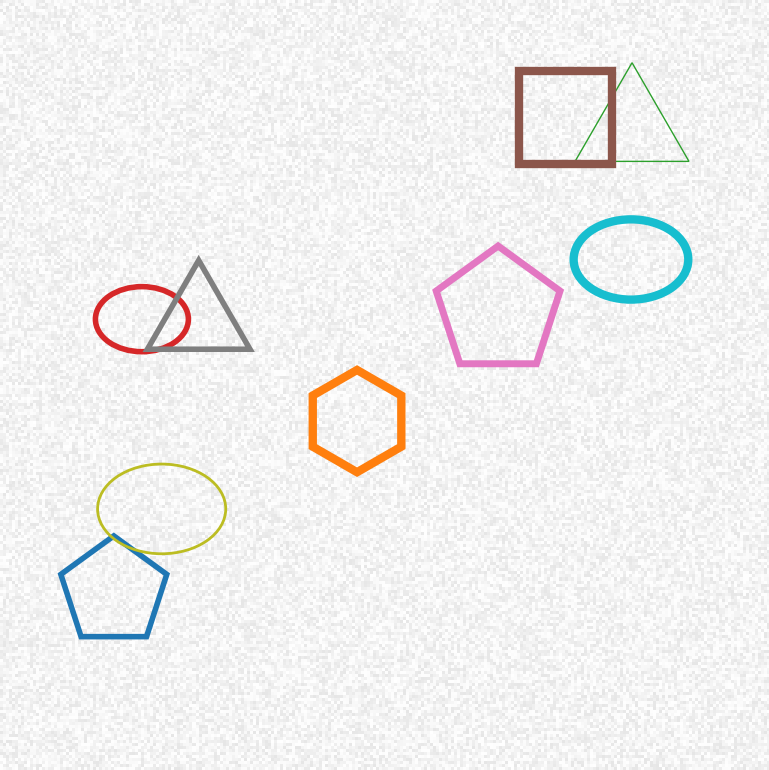[{"shape": "pentagon", "thickness": 2, "radius": 0.36, "center": [0.148, 0.232]}, {"shape": "hexagon", "thickness": 3, "radius": 0.33, "center": [0.464, 0.453]}, {"shape": "triangle", "thickness": 0.5, "radius": 0.43, "center": [0.821, 0.833]}, {"shape": "oval", "thickness": 2, "radius": 0.3, "center": [0.184, 0.585]}, {"shape": "square", "thickness": 3, "radius": 0.3, "center": [0.735, 0.847]}, {"shape": "pentagon", "thickness": 2.5, "radius": 0.42, "center": [0.647, 0.596]}, {"shape": "triangle", "thickness": 2, "radius": 0.38, "center": [0.258, 0.585]}, {"shape": "oval", "thickness": 1, "radius": 0.42, "center": [0.21, 0.339]}, {"shape": "oval", "thickness": 3, "radius": 0.37, "center": [0.819, 0.663]}]